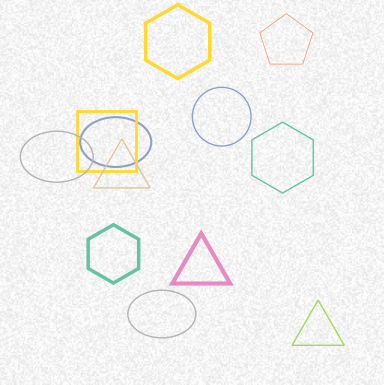[{"shape": "hexagon", "thickness": 1, "radius": 0.46, "center": [0.734, 0.591]}, {"shape": "hexagon", "thickness": 2.5, "radius": 0.38, "center": [0.295, 0.341]}, {"shape": "pentagon", "thickness": 0.5, "radius": 0.36, "center": [0.744, 0.892]}, {"shape": "oval", "thickness": 1.5, "radius": 0.46, "center": [0.301, 0.631]}, {"shape": "circle", "thickness": 1, "radius": 0.38, "center": [0.576, 0.697]}, {"shape": "triangle", "thickness": 3, "radius": 0.43, "center": [0.523, 0.307]}, {"shape": "triangle", "thickness": 1, "radius": 0.39, "center": [0.826, 0.142]}, {"shape": "square", "thickness": 2, "radius": 0.39, "center": [0.276, 0.634]}, {"shape": "hexagon", "thickness": 2.5, "radius": 0.48, "center": [0.462, 0.892]}, {"shape": "triangle", "thickness": 1, "radius": 0.42, "center": [0.317, 0.554]}, {"shape": "oval", "thickness": 1, "radius": 0.47, "center": [0.147, 0.593]}, {"shape": "oval", "thickness": 1, "radius": 0.44, "center": [0.42, 0.184]}]